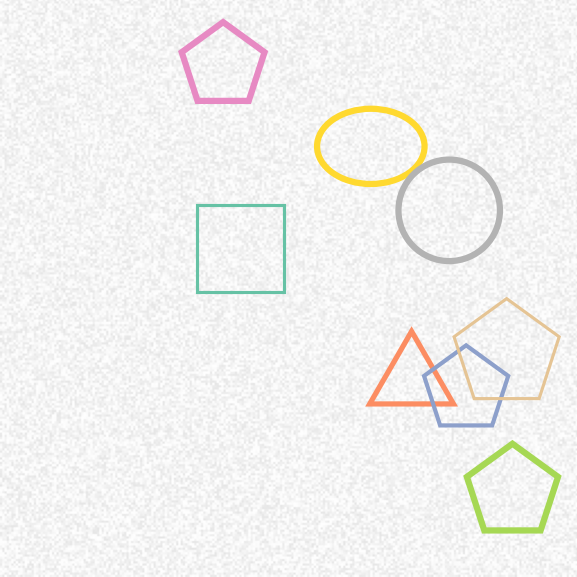[{"shape": "square", "thickness": 1.5, "radius": 0.38, "center": [0.417, 0.569]}, {"shape": "triangle", "thickness": 2.5, "radius": 0.42, "center": [0.713, 0.342]}, {"shape": "pentagon", "thickness": 2, "radius": 0.38, "center": [0.807, 0.324]}, {"shape": "pentagon", "thickness": 3, "radius": 0.38, "center": [0.386, 0.885]}, {"shape": "pentagon", "thickness": 3, "radius": 0.41, "center": [0.887, 0.148]}, {"shape": "oval", "thickness": 3, "radius": 0.47, "center": [0.642, 0.746]}, {"shape": "pentagon", "thickness": 1.5, "radius": 0.48, "center": [0.877, 0.386]}, {"shape": "circle", "thickness": 3, "radius": 0.44, "center": [0.778, 0.635]}]